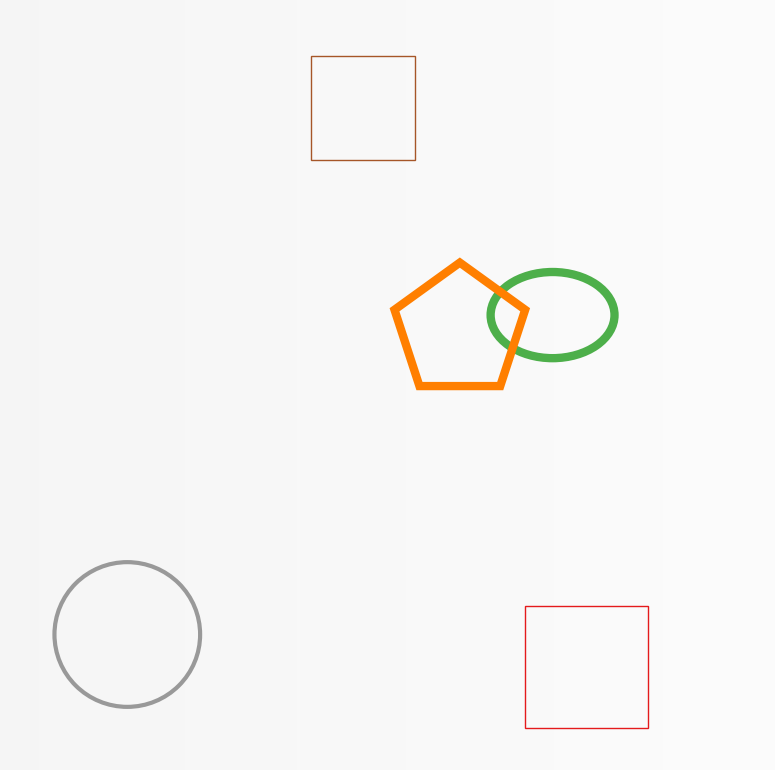[{"shape": "square", "thickness": 0.5, "radius": 0.4, "center": [0.757, 0.134]}, {"shape": "oval", "thickness": 3, "radius": 0.4, "center": [0.713, 0.591]}, {"shape": "pentagon", "thickness": 3, "radius": 0.44, "center": [0.593, 0.57]}, {"shape": "square", "thickness": 0.5, "radius": 0.34, "center": [0.469, 0.86]}, {"shape": "circle", "thickness": 1.5, "radius": 0.47, "center": [0.164, 0.176]}]